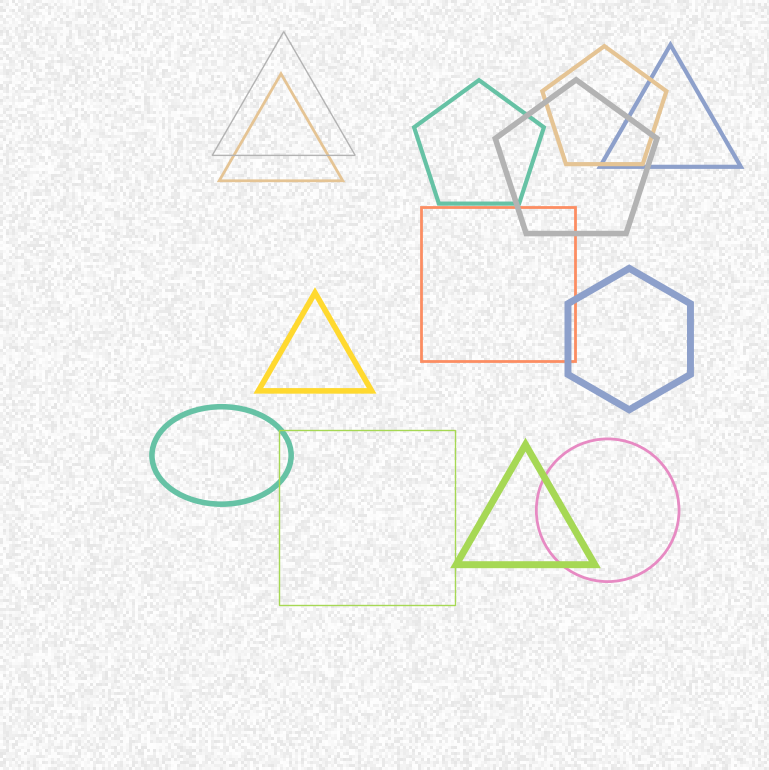[{"shape": "oval", "thickness": 2, "radius": 0.45, "center": [0.288, 0.409]}, {"shape": "pentagon", "thickness": 1.5, "radius": 0.44, "center": [0.622, 0.807]}, {"shape": "square", "thickness": 1, "radius": 0.5, "center": [0.647, 0.631]}, {"shape": "hexagon", "thickness": 2.5, "radius": 0.46, "center": [0.817, 0.56]}, {"shape": "triangle", "thickness": 1.5, "radius": 0.53, "center": [0.871, 0.836]}, {"shape": "circle", "thickness": 1, "radius": 0.46, "center": [0.789, 0.337]}, {"shape": "triangle", "thickness": 2.5, "radius": 0.52, "center": [0.682, 0.319]}, {"shape": "square", "thickness": 0.5, "radius": 0.57, "center": [0.477, 0.328]}, {"shape": "triangle", "thickness": 2, "radius": 0.42, "center": [0.409, 0.535]}, {"shape": "triangle", "thickness": 1, "radius": 0.46, "center": [0.365, 0.812]}, {"shape": "pentagon", "thickness": 1.5, "radius": 0.42, "center": [0.785, 0.855]}, {"shape": "triangle", "thickness": 0.5, "radius": 0.54, "center": [0.368, 0.852]}, {"shape": "pentagon", "thickness": 2, "radius": 0.55, "center": [0.748, 0.786]}]